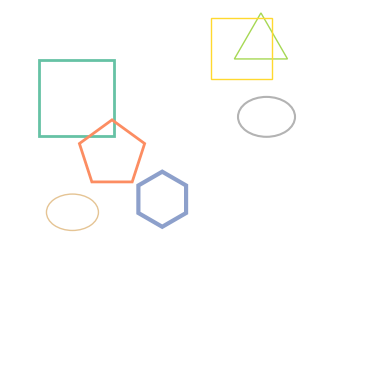[{"shape": "square", "thickness": 2, "radius": 0.49, "center": [0.198, 0.746]}, {"shape": "pentagon", "thickness": 2, "radius": 0.45, "center": [0.291, 0.6]}, {"shape": "hexagon", "thickness": 3, "radius": 0.36, "center": [0.421, 0.483]}, {"shape": "triangle", "thickness": 1, "radius": 0.4, "center": [0.678, 0.887]}, {"shape": "square", "thickness": 1, "radius": 0.4, "center": [0.627, 0.874]}, {"shape": "oval", "thickness": 1, "radius": 0.34, "center": [0.188, 0.449]}, {"shape": "oval", "thickness": 1.5, "radius": 0.37, "center": [0.692, 0.696]}]